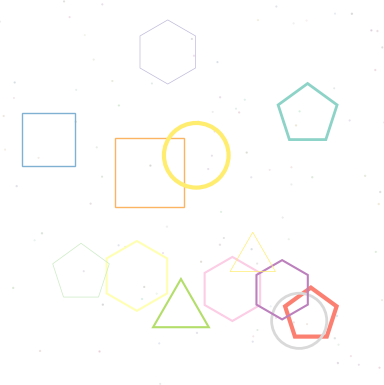[{"shape": "pentagon", "thickness": 2, "radius": 0.4, "center": [0.799, 0.703]}, {"shape": "hexagon", "thickness": 1.5, "radius": 0.45, "center": [0.356, 0.283]}, {"shape": "hexagon", "thickness": 0.5, "radius": 0.42, "center": [0.436, 0.865]}, {"shape": "pentagon", "thickness": 3, "radius": 0.35, "center": [0.807, 0.183]}, {"shape": "square", "thickness": 1, "radius": 0.34, "center": [0.126, 0.638]}, {"shape": "square", "thickness": 1, "radius": 0.45, "center": [0.389, 0.551]}, {"shape": "triangle", "thickness": 1.5, "radius": 0.42, "center": [0.47, 0.192]}, {"shape": "hexagon", "thickness": 1.5, "radius": 0.42, "center": [0.604, 0.249]}, {"shape": "circle", "thickness": 2, "radius": 0.36, "center": [0.777, 0.167]}, {"shape": "hexagon", "thickness": 1.5, "radius": 0.38, "center": [0.733, 0.247]}, {"shape": "pentagon", "thickness": 0.5, "radius": 0.39, "center": [0.21, 0.291]}, {"shape": "triangle", "thickness": 0.5, "radius": 0.34, "center": [0.656, 0.329]}, {"shape": "circle", "thickness": 3, "radius": 0.42, "center": [0.51, 0.597]}]